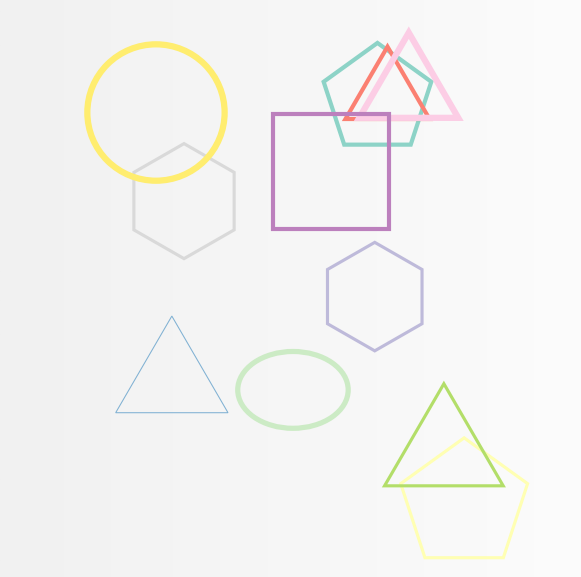[{"shape": "pentagon", "thickness": 2, "radius": 0.49, "center": [0.649, 0.827]}, {"shape": "pentagon", "thickness": 1.5, "radius": 0.57, "center": [0.799, 0.126]}, {"shape": "hexagon", "thickness": 1.5, "radius": 0.47, "center": [0.645, 0.486]}, {"shape": "triangle", "thickness": 2, "radius": 0.42, "center": [0.667, 0.835]}, {"shape": "triangle", "thickness": 0.5, "radius": 0.56, "center": [0.296, 0.34]}, {"shape": "triangle", "thickness": 1.5, "radius": 0.59, "center": [0.764, 0.217]}, {"shape": "triangle", "thickness": 3, "radius": 0.49, "center": [0.703, 0.844]}, {"shape": "hexagon", "thickness": 1.5, "radius": 0.5, "center": [0.317, 0.651]}, {"shape": "square", "thickness": 2, "radius": 0.5, "center": [0.57, 0.702]}, {"shape": "oval", "thickness": 2.5, "radius": 0.48, "center": [0.504, 0.324]}, {"shape": "circle", "thickness": 3, "radius": 0.59, "center": [0.268, 0.804]}]